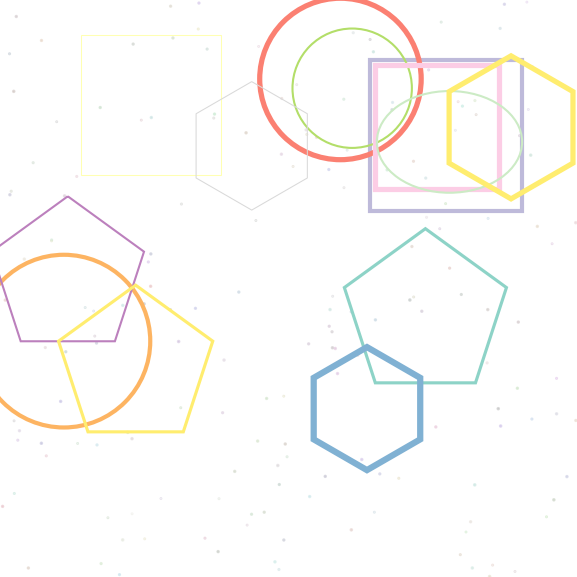[{"shape": "pentagon", "thickness": 1.5, "radius": 0.74, "center": [0.737, 0.456]}, {"shape": "square", "thickness": 0.5, "radius": 0.6, "center": [0.261, 0.817]}, {"shape": "square", "thickness": 2, "radius": 0.65, "center": [0.772, 0.764]}, {"shape": "circle", "thickness": 2.5, "radius": 0.7, "center": [0.59, 0.862]}, {"shape": "hexagon", "thickness": 3, "radius": 0.53, "center": [0.635, 0.292]}, {"shape": "circle", "thickness": 2, "radius": 0.75, "center": [0.111, 0.408]}, {"shape": "circle", "thickness": 1, "radius": 0.52, "center": [0.61, 0.846]}, {"shape": "square", "thickness": 2.5, "radius": 0.54, "center": [0.756, 0.779]}, {"shape": "hexagon", "thickness": 0.5, "radius": 0.56, "center": [0.436, 0.747]}, {"shape": "pentagon", "thickness": 1, "radius": 0.69, "center": [0.117, 0.52]}, {"shape": "oval", "thickness": 1, "radius": 0.63, "center": [0.778, 0.753]}, {"shape": "pentagon", "thickness": 1.5, "radius": 0.7, "center": [0.235, 0.365]}, {"shape": "hexagon", "thickness": 2.5, "radius": 0.62, "center": [0.885, 0.779]}]